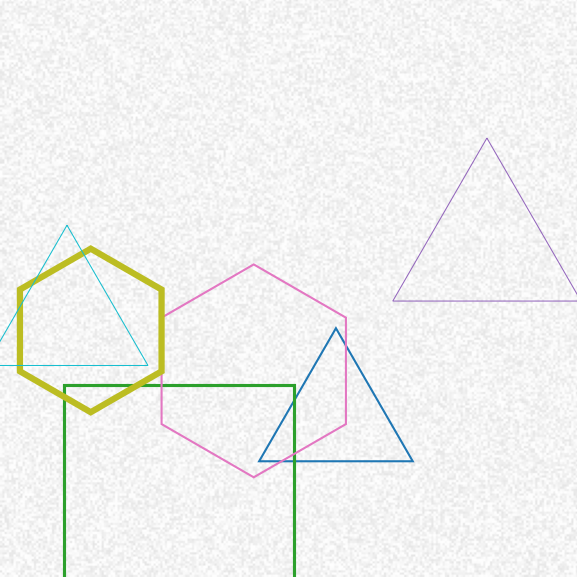[{"shape": "triangle", "thickness": 1, "radius": 0.77, "center": [0.582, 0.277]}, {"shape": "square", "thickness": 1.5, "radius": 1.0, "center": [0.31, 0.134]}, {"shape": "triangle", "thickness": 0.5, "radius": 0.94, "center": [0.843, 0.572]}, {"shape": "hexagon", "thickness": 1, "radius": 0.92, "center": [0.439, 0.357]}, {"shape": "hexagon", "thickness": 3, "radius": 0.71, "center": [0.157, 0.427]}, {"shape": "triangle", "thickness": 0.5, "radius": 0.81, "center": [0.116, 0.447]}]